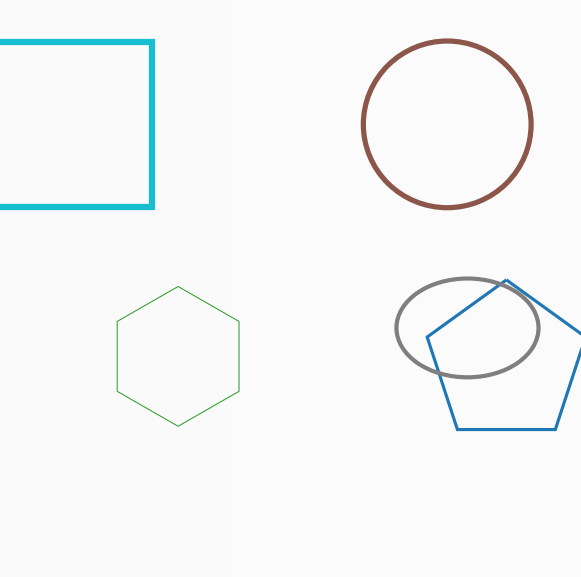[{"shape": "pentagon", "thickness": 1.5, "radius": 0.72, "center": [0.871, 0.371]}, {"shape": "hexagon", "thickness": 0.5, "radius": 0.61, "center": [0.306, 0.382]}, {"shape": "circle", "thickness": 2.5, "radius": 0.72, "center": [0.769, 0.784]}, {"shape": "oval", "thickness": 2, "radius": 0.61, "center": [0.804, 0.431]}, {"shape": "square", "thickness": 3, "radius": 0.72, "center": [0.118, 0.783]}]